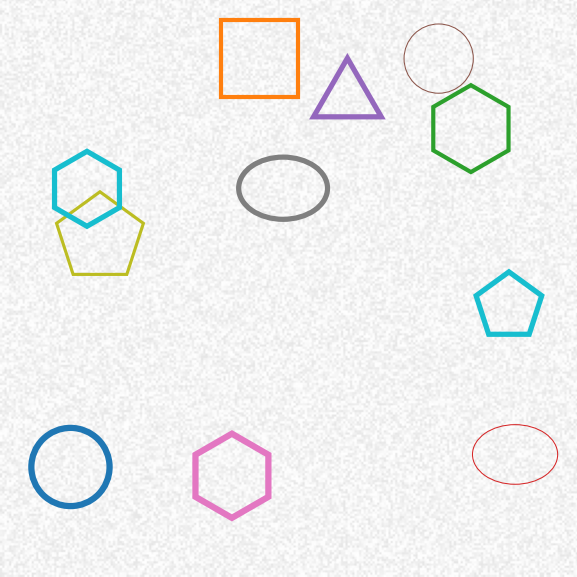[{"shape": "circle", "thickness": 3, "radius": 0.34, "center": [0.122, 0.19]}, {"shape": "square", "thickness": 2, "radius": 0.33, "center": [0.449, 0.898]}, {"shape": "hexagon", "thickness": 2, "radius": 0.38, "center": [0.815, 0.776]}, {"shape": "oval", "thickness": 0.5, "radius": 0.37, "center": [0.892, 0.212]}, {"shape": "triangle", "thickness": 2.5, "radius": 0.34, "center": [0.602, 0.831]}, {"shape": "circle", "thickness": 0.5, "radius": 0.3, "center": [0.76, 0.898]}, {"shape": "hexagon", "thickness": 3, "radius": 0.36, "center": [0.402, 0.175]}, {"shape": "oval", "thickness": 2.5, "radius": 0.38, "center": [0.49, 0.673]}, {"shape": "pentagon", "thickness": 1.5, "radius": 0.4, "center": [0.173, 0.588]}, {"shape": "hexagon", "thickness": 2.5, "radius": 0.32, "center": [0.151, 0.672]}, {"shape": "pentagon", "thickness": 2.5, "radius": 0.3, "center": [0.881, 0.469]}]